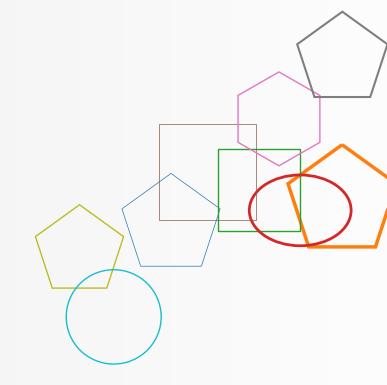[{"shape": "pentagon", "thickness": 0.5, "radius": 0.67, "center": [0.441, 0.416]}, {"shape": "pentagon", "thickness": 2.5, "radius": 0.73, "center": [0.883, 0.477]}, {"shape": "square", "thickness": 1, "radius": 0.53, "center": [0.668, 0.507]}, {"shape": "oval", "thickness": 2, "radius": 0.66, "center": [0.775, 0.454]}, {"shape": "square", "thickness": 0.5, "radius": 0.62, "center": [0.535, 0.554]}, {"shape": "hexagon", "thickness": 1, "radius": 0.61, "center": [0.72, 0.691]}, {"shape": "pentagon", "thickness": 1.5, "radius": 0.61, "center": [0.883, 0.847]}, {"shape": "pentagon", "thickness": 1, "radius": 0.6, "center": [0.205, 0.348]}, {"shape": "circle", "thickness": 1, "radius": 0.61, "center": [0.293, 0.177]}]